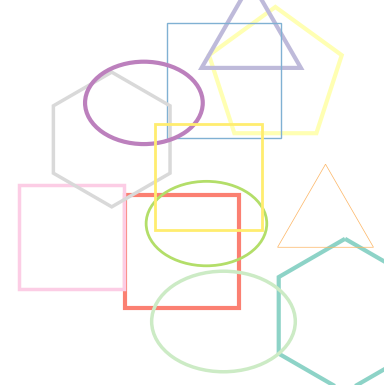[{"shape": "hexagon", "thickness": 3, "radius": 0.99, "center": [0.896, 0.181]}, {"shape": "pentagon", "thickness": 3, "radius": 0.91, "center": [0.715, 0.801]}, {"shape": "triangle", "thickness": 3, "radius": 0.74, "center": [0.653, 0.898]}, {"shape": "square", "thickness": 3, "radius": 0.74, "center": [0.473, 0.347]}, {"shape": "square", "thickness": 1, "radius": 0.74, "center": [0.582, 0.791]}, {"shape": "triangle", "thickness": 0.5, "radius": 0.72, "center": [0.846, 0.43]}, {"shape": "oval", "thickness": 2, "radius": 0.78, "center": [0.536, 0.419]}, {"shape": "square", "thickness": 2.5, "radius": 0.68, "center": [0.186, 0.384]}, {"shape": "hexagon", "thickness": 2.5, "radius": 0.87, "center": [0.29, 0.638]}, {"shape": "oval", "thickness": 3, "radius": 0.76, "center": [0.374, 0.733]}, {"shape": "oval", "thickness": 2.5, "radius": 0.93, "center": [0.58, 0.165]}, {"shape": "square", "thickness": 2, "radius": 0.69, "center": [0.541, 0.54]}]